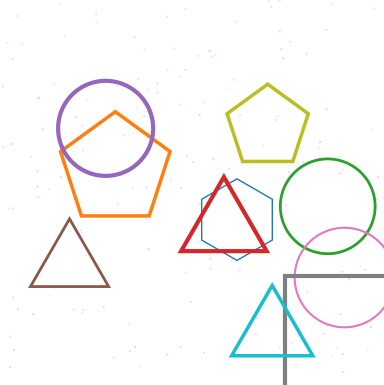[{"shape": "hexagon", "thickness": 1, "radius": 0.53, "center": [0.616, 0.429]}, {"shape": "pentagon", "thickness": 2.5, "radius": 0.75, "center": [0.299, 0.56]}, {"shape": "circle", "thickness": 2, "radius": 0.62, "center": [0.851, 0.464]}, {"shape": "triangle", "thickness": 3, "radius": 0.64, "center": [0.581, 0.412]}, {"shape": "circle", "thickness": 3, "radius": 0.62, "center": [0.274, 0.667]}, {"shape": "triangle", "thickness": 2, "radius": 0.59, "center": [0.181, 0.314]}, {"shape": "circle", "thickness": 1.5, "radius": 0.65, "center": [0.895, 0.279]}, {"shape": "square", "thickness": 3, "radius": 0.74, "center": [0.887, 0.135]}, {"shape": "pentagon", "thickness": 2.5, "radius": 0.55, "center": [0.695, 0.67]}, {"shape": "triangle", "thickness": 2.5, "radius": 0.61, "center": [0.707, 0.137]}]